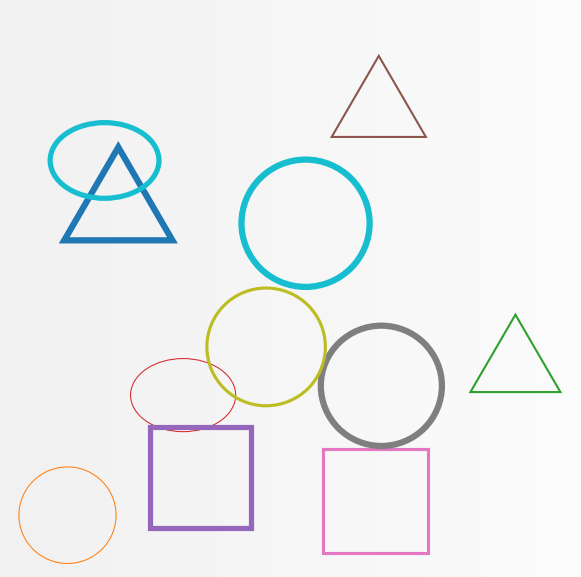[{"shape": "triangle", "thickness": 3, "radius": 0.54, "center": [0.204, 0.637]}, {"shape": "circle", "thickness": 0.5, "radius": 0.42, "center": [0.116, 0.107]}, {"shape": "triangle", "thickness": 1, "radius": 0.45, "center": [0.887, 0.365]}, {"shape": "oval", "thickness": 0.5, "radius": 0.45, "center": [0.315, 0.315]}, {"shape": "square", "thickness": 2.5, "radius": 0.44, "center": [0.346, 0.172]}, {"shape": "triangle", "thickness": 1, "radius": 0.47, "center": [0.652, 0.809]}, {"shape": "square", "thickness": 1.5, "radius": 0.45, "center": [0.646, 0.132]}, {"shape": "circle", "thickness": 3, "radius": 0.52, "center": [0.656, 0.331]}, {"shape": "circle", "thickness": 1.5, "radius": 0.51, "center": [0.458, 0.398]}, {"shape": "oval", "thickness": 2.5, "radius": 0.47, "center": [0.18, 0.721]}, {"shape": "circle", "thickness": 3, "radius": 0.55, "center": [0.526, 0.613]}]